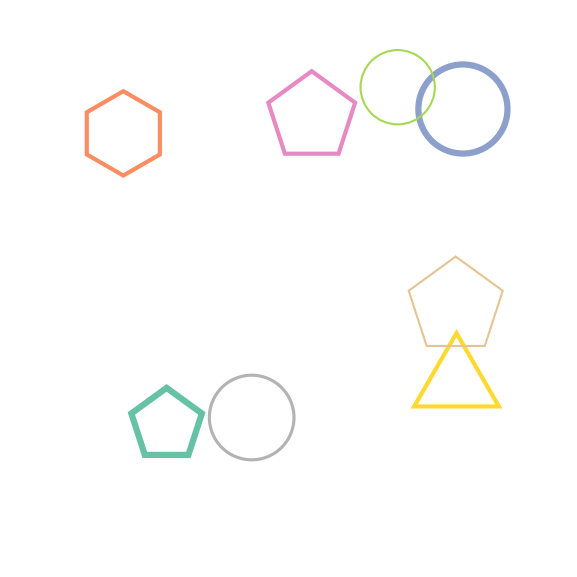[{"shape": "pentagon", "thickness": 3, "radius": 0.32, "center": [0.289, 0.263]}, {"shape": "hexagon", "thickness": 2, "radius": 0.37, "center": [0.214, 0.768]}, {"shape": "circle", "thickness": 3, "radius": 0.39, "center": [0.802, 0.81]}, {"shape": "pentagon", "thickness": 2, "radius": 0.4, "center": [0.54, 0.797]}, {"shape": "circle", "thickness": 1, "radius": 0.32, "center": [0.689, 0.848]}, {"shape": "triangle", "thickness": 2, "radius": 0.42, "center": [0.79, 0.338]}, {"shape": "pentagon", "thickness": 1, "radius": 0.43, "center": [0.789, 0.469]}, {"shape": "circle", "thickness": 1.5, "radius": 0.37, "center": [0.436, 0.276]}]